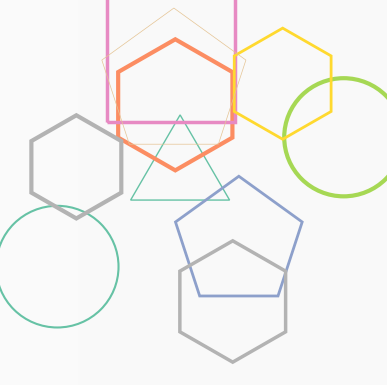[{"shape": "triangle", "thickness": 1, "radius": 0.74, "center": [0.465, 0.554]}, {"shape": "circle", "thickness": 1.5, "radius": 0.79, "center": [0.148, 0.307]}, {"shape": "hexagon", "thickness": 3, "radius": 0.85, "center": [0.452, 0.728]}, {"shape": "pentagon", "thickness": 2, "radius": 0.86, "center": [0.616, 0.37]}, {"shape": "square", "thickness": 2.5, "radius": 0.82, "center": [0.441, 0.847]}, {"shape": "circle", "thickness": 3, "radius": 0.77, "center": [0.887, 0.643]}, {"shape": "hexagon", "thickness": 2, "radius": 0.72, "center": [0.729, 0.783]}, {"shape": "pentagon", "thickness": 0.5, "radius": 0.98, "center": [0.449, 0.784]}, {"shape": "hexagon", "thickness": 3, "radius": 0.67, "center": [0.197, 0.567]}, {"shape": "hexagon", "thickness": 2.5, "radius": 0.79, "center": [0.601, 0.217]}]